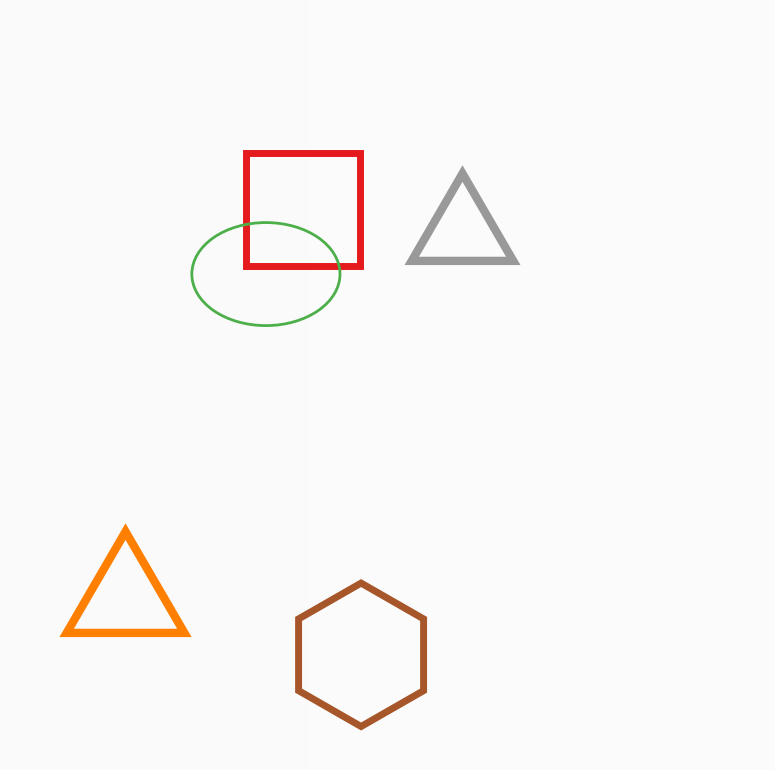[{"shape": "square", "thickness": 2.5, "radius": 0.37, "center": [0.391, 0.727]}, {"shape": "oval", "thickness": 1, "radius": 0.48, "center": [0.343, 0.644]}, {"shape": "triangle", "thickness": 3, "radius": 0.44, "center": [0.162, 0.222]}, {"shape": "hexagon", "thickness": 2.5, "radius": 0.47, "center": [0.466, 0.15]}, {"shape": "triangle", "thickness": 3, "radius": 0.38, "center": [0.597, 0.699]}]